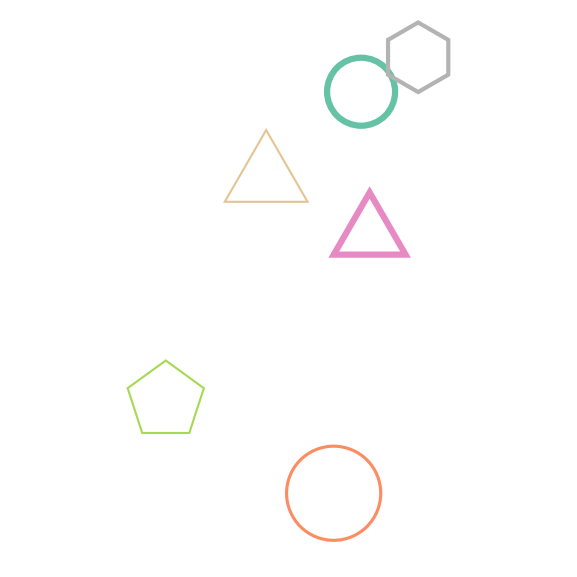[{"shape": "circle", "thickness": 3, "radius": 0.29, "center": [0.625, 0.84]}, {"shape": "circle", "thickness": 1.5, "radius": 0.41, "center": [0.578, 0.145]}, {"shape": "triangle", "thickness": 3, "radius": 0.36, "center": [0.64, 0.594]}, {"shape": "pentagon", "thickness": 1, "radius": 0.35, "center": [0.287, 0.306]}, {"shape": "triangle", "thickness": 1, "radius": 0.41, "center": [0.461, 0.691]}, {"shape": "hexagon", "thickness": 2, "radius": 0.3, "center": [0.724, 0.9]}]